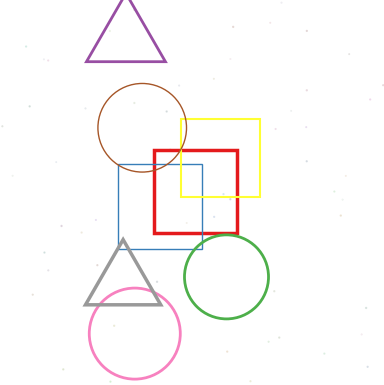[{"shape": "square", "thickness": 2.5, "radius": 0.54, "center": [0.507, 0.503]}, {"shape": "square", "thickness": 1, "radius": 0.55, "center": [0.415, 0.464]}, {"shape": "circle", "thickness": 2, "radius": 0.55, "center": [0.588, 0.281]}, {"shape": "triangle", "thickness": 2, "radius": 0.59, "center": [0.327, 0.899]}, {"shape": "square", "thickness": 1.5, "radius": 0.51, "center": [0.573, 0.589]}, {"shape": "circle", "thickness": 1, "radius": 0.58, "center": [0.369, 0.668]}, {"shape": "circle", "thickness": 2, "radius": 0.59, "center": [0.35, 0.134]}, {"shape": "triangle", "thickness": 2.5, "radius": 0.56, "center": [0.32, 0.265]}]